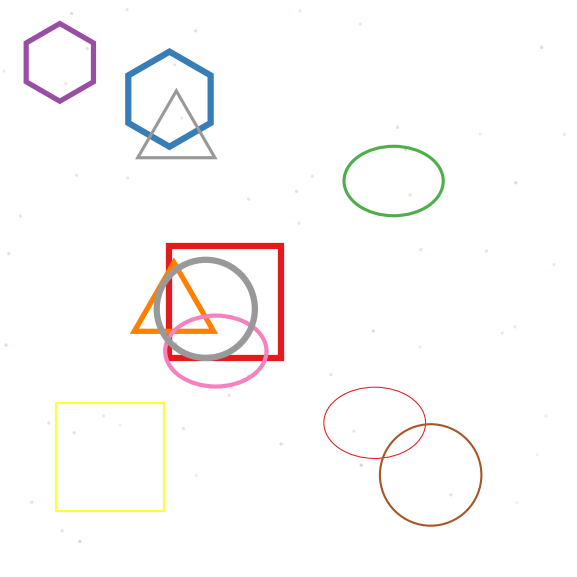[{"shape": "square", "thickness": 3, "radius": 0.48, "center": [0.389, 0.476]}, {"shape": "oval", "thickness": 0.5, "radius": 0.44, "center": [0.649, 0.267]}, {"shape": "hexagon", "thickness": 3, "radius": 0.41, "center": [0.293, 0.827]}, {"shape": "oval", "thickness": 1.5, "radius": 0.43, "center": [0.682, 0.686]}, {"shape": "hexagon", "thickness": 2.5, "radius": 0.34, "center": [0.104, 0.891]}, {"shape": "triangle", "thickness": 2.5, "radius": 0.4, "center": [0.301, 0.465]}, {"shape": "square", "thickness": 1, "radius": 0.47, "center": [0.19, 0.207]}, {"shape": "circle", "thickness": 1, "radius": 0.44, "center": [0.746, 0.177]}, {"shape": "oval", "thickness": 2, "radius": 0.44, "center": [0.374, 0.391]}, {"shape": "circle", "thickness": 3, "radius": 0.42, "center": [0.356, 0.464]}, {"shape": "triangle", "thickness": 1.5, "radius": 0.39, "center": [0.305, 0.765]}]